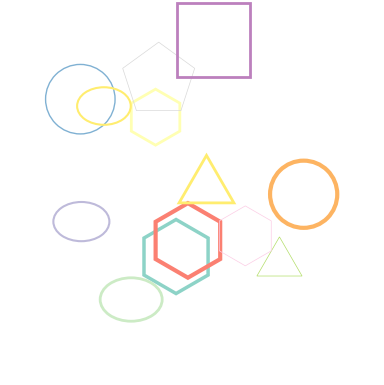[{"shape": "hexagon", "thickness": 2.5, "radius": 0.48, "center": [0.457, 0.334]}, {"shape": "hexagon", "thickness": 2, "radius": 0.36, "center": [0.404, 0.696]}, {"shape": "oval", "thickness": 1.5, "radius": 0.36, "center": [0.211, 0.424]}, {"shape": "hexagon", "thickness": 3, "radius": 0.48, "center": [0.488, 0.376]}, {"shape": "circle", "thickness": 1, "radius": 0.45, "center": [0.209, 0.742]}, {"shape": "circle", "thickness": 3, "radius": 0.44, "center": [0.789, 0.495]}, {"shape": "triangle", "thickness": 0.5, "radius": 0.34, "center": [0.726, 0.317]}, {"shape": "hexagon", "thickness": 0.5, "radius": 0.39, "center": [0.637, 0.387]}, {"shape": "pentagon", "thickness": 0.5, "radius": 0.49, "center": [0.412, 0.792]}, {"shape": "square", "thickness": 2, "radius": 0.48, "center": [0.555, 0.896]}, {"shape": "oval", "thickness": 2, "radius": 0.4, "center": [0.341, 0.222]}, {"shape": "triangle", "thickness": 2, "radius": 0.41, "center": [0.536, 0.514]}, {"shape": "oval", "thickness": 1.5, "radius": 0.35, "center": [0.27, 0.725]}]